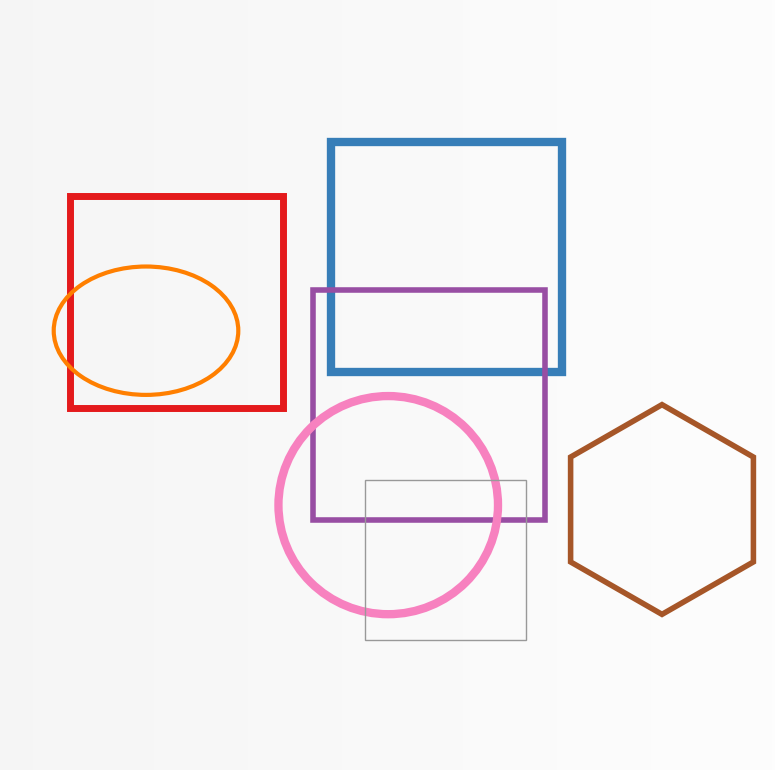[{"shape": "square", "thickness": 2.5, "radius": 0.69, "center": [0.228, 0.608]}, {"shape": "square", "thickness": 3, "radius": 0.75, "center": [0.576, 0.666]}, {"shape": "square", "thickness": 2, "radius": 0.75, "center": [0.554, 0.474]}, {"shape": "oval", "thickness": 1.5, "radius": 0.6, "center": [0.188, 0.571]}, {"shape": "hexagon", "thickness": 2, "radius": 0.68, "center": [0.854, 0.338]}, {"shape": "circle", "thickness": 3, "radius": 0.71, "center": [0.501, 0.344]}, {"shape": "square", "thickness": 0.5, "radius": 0.52, "center": [0.575, 0.273]}]